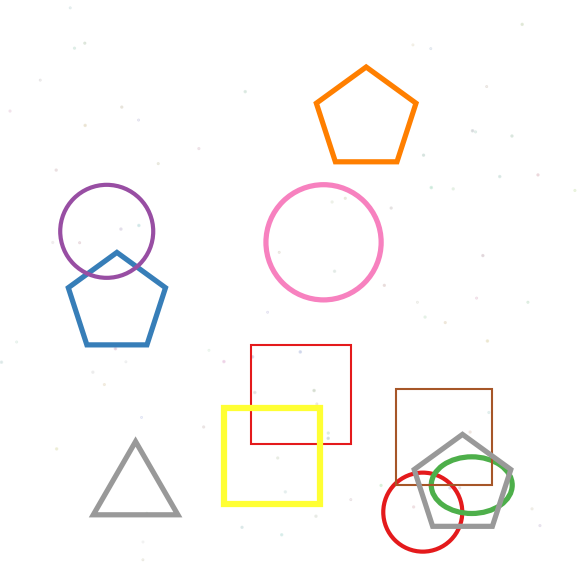[{"shape": "circle", "thickness": 2, "radius": 0.34, "center": [0.732, 0.112]}, {"shape": "square", "thickness": 1, "radius": 0.43, "center": [0.521, 0.316]}, {"shape": "pentagon", "thickness": 2.5, "radius": 0.44, "center": [0.202, 0.474]}, {"shape": "oval", "thickness": 2.5, "radius": 0.35, "center": [0.817, 0.159]}, {"shape": "circle", "thickness": 2, "radius": 0.4, "center": [0.185, 0.599]}, {"shape": "pentagon", "thickness": 2.5, "radius": 0.45, "center": [0.634, 0.792]}, {"shape": "square", "thickness": 3, "radius": 0.42, "center": [0.471, 0.209]}, {"shape": "square", "thickness": 1, "radius": 0.41, "center": [0.768, 0.243]}, {"shape": "circle", "thickness": 2.5, "radius": 0.5, "center": [0.56, 0.58]}, {"shape": "pentagon", "thickness": 2.5, "radius": 0.44, "center": [0.801, 0.159]}, {"shape": "triangle", "thickness": 2.5, "radius": 0.42, "center": [0.235, 0.15]}]